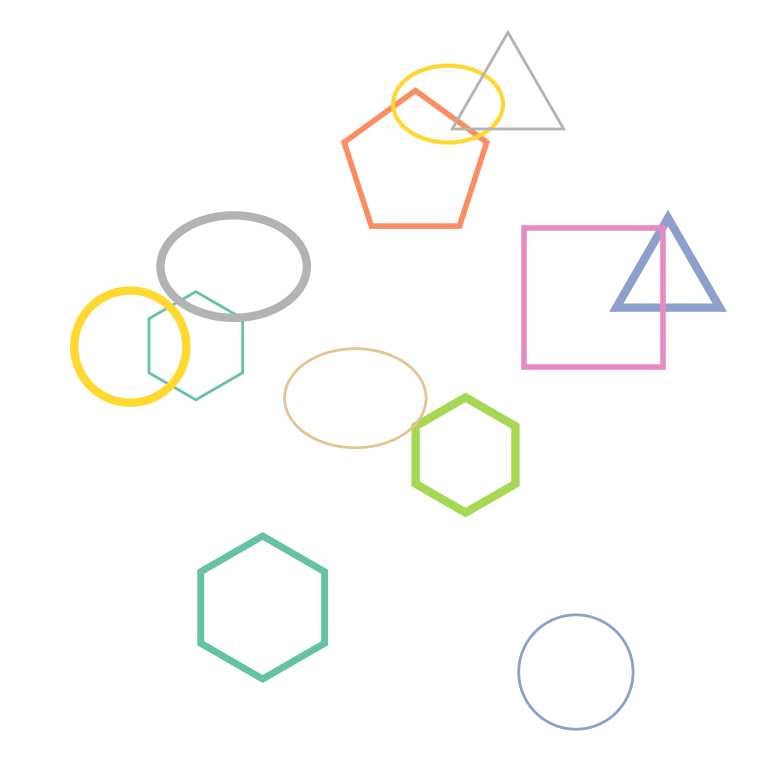[{"shape": "hexagon", "thickness": 1, "radius": 0.35, "center": [0.254, 0.551]}, {"shape": "hexagon", "thickness": 2.5, "radius": 0.46, "center": [0.341, 0.211]}, {"shape": "pentagon", "thickness": 2, "radius": 0.49, "center": [0.54, 0.785]}, {"shape": "triangle", "thickness": 3, "radius": 0.39, "center": [0.868, 0.639]}, {"shape": "circle", "thickness": 1, "radius": 0.37, "center": [0.748, 0.127]}, {"shape": "square", "thickness": 2, "radius": 0.45, "center": [0.77, 0.614]}, {"shape": "hexagon", "thickness": 3, "radius": 0.37, "center": [0.605, 0.409]}, {"shape": "circle", "thickness": 3, "radius": 0.36, "center": [0.169, 0.55]}, {"shape": "oval", "thickness": 1.5, "radius": 0.36, "center": [0.582, 0.865]}, {"shape": "oval", "thickness": 1, "radius": 0.46, "center": [0.461, 0.483]}, {"shape": "oval", "thickness": 3, "radius": 0.48, "center": [0.303, 0.654]}, {"shape": "triangle", "thickness": 1, "radius": 0.42, "center": [0.66, 0.874]}]